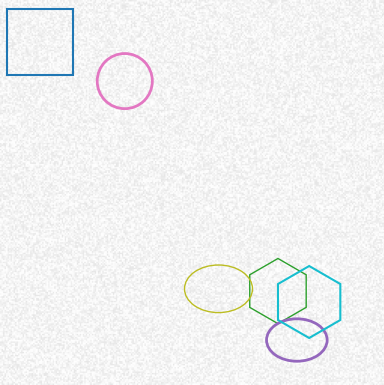[{"shape": "square", "thickness": 1.5, "radius": 0.43, "center": [0.105, 0.891]}, {"shape": "hexagon", "thickness": 1, "radius": 0.42, "center": [0.722, 0.244]}, {"shape": "oval", "thickness": 2, "radius": 0.39, "center": [0.771, 0.117]}, {"shape": "circle", "thickness": 2, "radius": 0.36, "center": [0.324, 0.789]}, {"shape": "oval", "thickness": 1, "radius": 0.44, "center": [0.568, 0.25]}, {"shape": "hexagon", "thickness": 1.5, "radius": 0.47, "center": [0.803, 0.216]}]